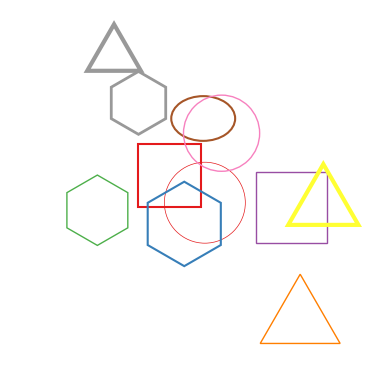[{"shape": "circle", "thickness": 0.5, "radius": 0.53, "center": [0.532, 0.473]}, {"shape": "square", "thickness": 1.5, "radius": 0.41, "center": [0.441, 0.544]}, {"shape": "hexagon", "thickness": 1.5, "radius": 0.55, "center": [0.479, 0.418]}, {"shape": "hexagon", "thickness": 1, "radius": 0.46, "center": [0.253, 0.454]}, {"shape": "square", "thickness": 1, "radius": 0.46, "center": [0.756, 0.462]}, {"shape": "triangle", "thickness": 1, "radius": 0.6, "center": [0.78, 0.168]}, {"shape": "triangle", "thickness": 3, "radius": 0.53, "center": [0.84, 0.468]}, {"shape": "oval", "thickness": 1.5, "radius": 0.41, "center": [0.528, 0.692]}, {"shape": "circle", "thickness": 1, "radius": 0.49, "center": [0.576, 0.654]}, {"shape": "hexagon", "thickness": 2, "radius": 0.41, "center": [0.36, 0.733]}, {"shape": "triangle", "thickness": 3, "radius": 0.4, "center": [0.296, 0.856]}]